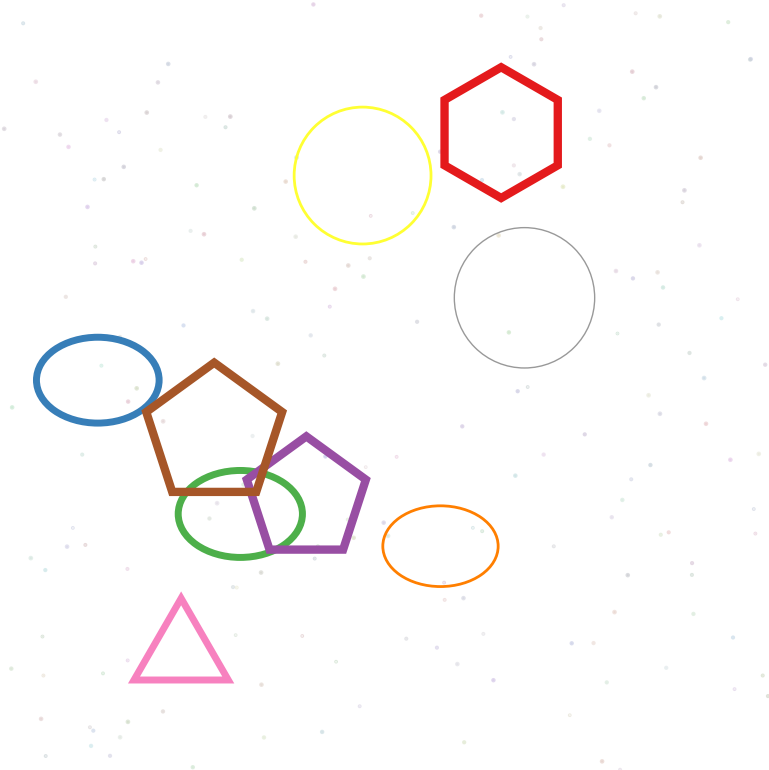[{"shape": "hexagon", "thickness": 3, "radius": 0.42, "center": [0.651, 0.828]}, {"shape": "oval", "thickness": 2.5, "radius": 0.4, "center": [0.127, 0.506]}, {"shape": "oval", "thickness": 2.5, "radius": 0.4, "center": [0.312, 0.333]}, {"shape": "pentagon", "thickness": 3, "radius": 0.41, "center": [0.398, 0.352]}, {"shape": "oval", "thickness": 1, "radius": 0.37, "center": [0.572, 0.291]}, {"shape": "circle", "thickness": 1, "radius": 0.44, "center": [0.471, 0.772]}, {"shape": "pentagon", "thickness": 3, "radius": 0.46, "center": [0.278, 0.436]}, {"shape": "triangle", "thickness": 2.5, "radius": 0.35, "center": [0.235, 0.152]}, {"shape": "circle", "thickness": 0.5, "radius": 0.46, "center": [0.681, 0.613]}]